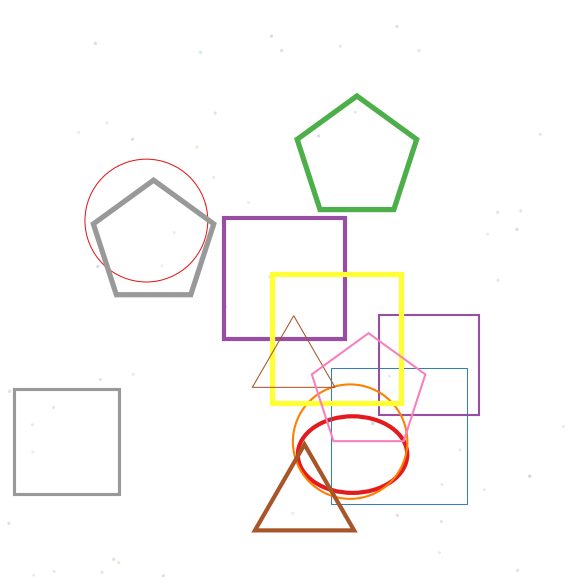[{"shape": "circle", "thickness": 0.5, "radius": 0.53, "center": [0.253, 0.617]}, {"shape": "oval", "thickness": 2, "radius": 0.47, "center": [0.61, 0.212]}, {"shape": "square", "thickness": 0.5, "radius": 0.59, "center": [0.691, 0.244]}, {"shape": "pentagon", "thickness": 2.5, "radius": 0.54, "center": [0.618, 0.724]}, {"shape": "square", "thickness": 2, "radius": 0.52, "center": [0.493, 0.517]}, {"shape": "square", "thickness": 1, "radius": 0.43, "center": [0.742, 0.368]}, {"shape": "circle", "thickness": 1, "radius": 0.5, "center": [0.606, 0.234]}, {"shape": "square", "thickness": 2.5, "radius": 0.56, "center": [0.583, 0.412]}, {"shape": "triangle", "thickness": 2, "radius": 0.5, "center": [0.527, 0.13]}, {"shape": "triangle", "thickness": 0.5, "radius": 0.41, "center": [0.509, 0.37]}, {"shape": "pentagon", "thickness": 1, "radius": 0.52, "center": [0.638, 0.319]}, {"shape": "square", "thickness": 1.5, "radius": 0.46, "center": [0.115, 0.234]}, {"shape": "pentagon", "thickness": 2.5, "radius": 0.55, "center": [0.266, 0.577]}]